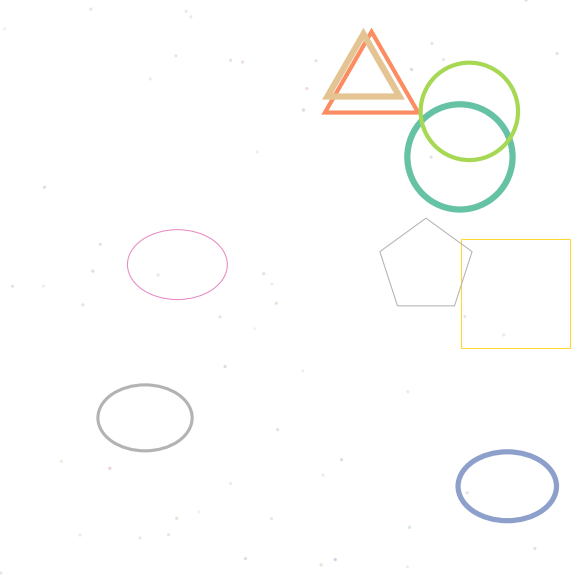[{"shape": "circle", "thickness": 3, "radius": 0.46, "center": [0.796, 0.727]}, {"shape": "triangle", "thickness": 2, "radius": 0.47, "center": [0.643, 0.851]}, {"shape": "oval", "thickness": 2.5, "radius": 0.43, "center": [0.878, 0.157]}, {"shape": "oval", "thickness": 0.5, "radius": 0.43, "center": [0.307, 0.541]}, {"shape": "circle", "thickness": 2, "radius": 0.42, "center": [0.813, 0.806]}, {"shape": "square", "thickness": 0.5, "radius": 0.47, "center": [0.892, 0.491]}, {"shape": "triangle", "thickness": 3, "radius": 0.36, "center": [0.629, 0.868]}, {"shape": "pentagon", "thickness": 0.5, "radius": 0.42, "center": [0.738, 0.537]}, {"shape": "oval", "thickness": 1.5, "radius": 0.41, "center": [0.251, 0.276]}]